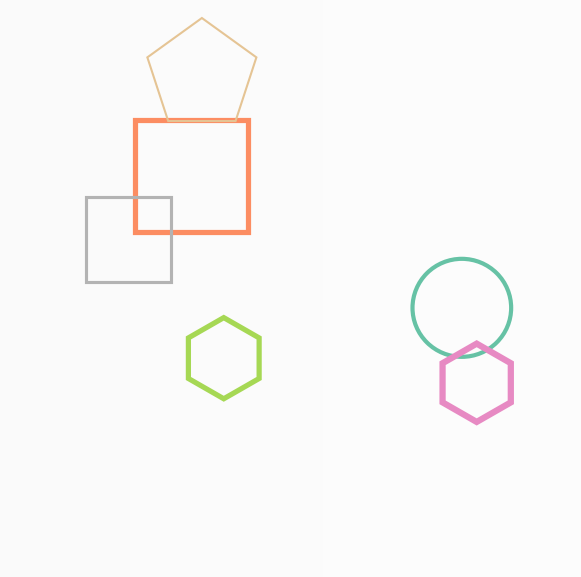[{"shape": "circle", "thickness": 2, "radius": 0.42, "center": [0.795, 0.466]}, {"shape": "square", "thickness": 2.5, "radius": 0.49, "center": [0.33, 0.694]}, {"shape": "hexagon", "thickness": 3, "radius": 0.34, "center": [0.82, 0.336]}, {"shape": "hexagon", "thickness": 2.5, "radius": 0.35, "center": [0.385, 0.379]}, {"shape": "pentagon", "thickness": 1, "radius": 0.49, "center": [0.347, 0.869]}, {"shape": "square", "thickness": 1.5, "radius": 0.37, "center": [0.221, 0.585]}]